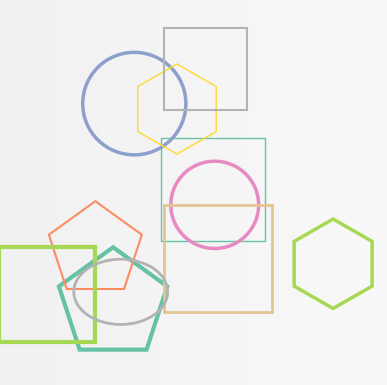[{"shape": "square", "thickness": 1, "radius": 0.67, "center": [0.549, 0.508]}, {"shape": "pentagon", "thickness": 3, "radius": 0.73, "center": [0.292, 0.211]}, {"shape": "pentagon", "thickness": 1.5, "radius": 0.63, "center": [0.246, 0.351]}, {"shape": "circle", "thickness": 2.5, "radius": 0.67, "center": [0.347, 0.731]}, {"shape": "circle", "thickness": 2.5, "radius": 0.57, "center": [0.554, 0.468]}, {"shape": "hexagon", "thickness": 2.5, "radius": 0.58, "center": [0.86, 0.315]}, {"shape": "square", "thickness": 3, "radius": 0.62, "center": [0.121, 0.236]}, {"shape": "hexagon", "thickness": 1, "radius": 0.58, "center": [0.457, 0.717]}, {"shape": "square", "thickness": 2, "radius": 0.69, "center": [0.563, 0.329]}, {"shape": "oval", "thickness": 2, "radius": 0.61, "center": [0.312, 0.242]}, {"shape": "square", "thickness": 1.5, "radius": 0.53, "center": [0.529, 0.821]}]